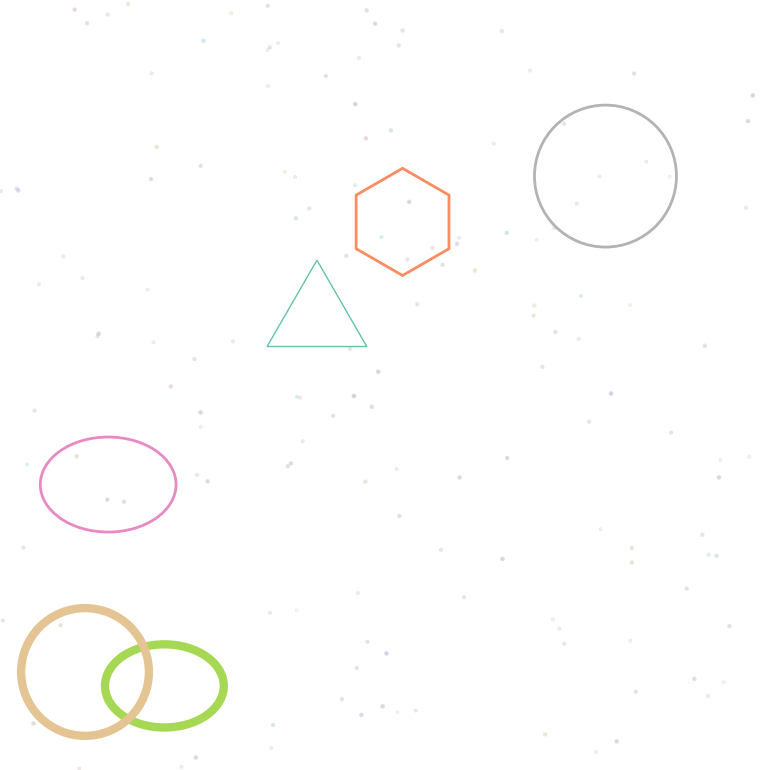[{"shape": "triangle", "thickness": 0.5, "radius": 0.37, "center": [0.412, 0.587]}, {"shape": "hexagon", "thickness": 1, "radius": 0.35, "center": [0.523, 0.712]}, {"shape": "oval", "thickness": 1, "radius": 0.44, "center": [0.14, 0.371]}, {"shape": "oval", "thickness": 3, "radius": 0.39, "center": [0.213, 0.109]}, {"shape": "circle", "thickness": 3, "radius": 0.41, "center": [0.11, 0.127]}, {"shape": "circle", "thickness": 1, "radius": 0.46, "center": [0.786, 0.771]}]